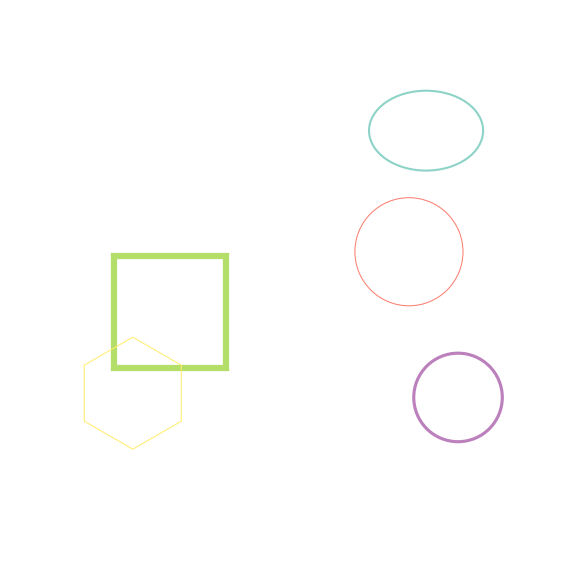[{"shape": "oval", "thickness": 1, "radius": 0.49, "center": [0.738, 0.773]}, {"shape": "circle", "thickness": 0.5, "radius": 0.47, "center": [0.708, 0.563]}, {"shape": "square", "thickness": 3, "radius": 0.49, "center": [0.294, 0.459]}, {"shape": "circle", "thickness": 1.5, "radius": 0.38, "center": [0.793, 0.311]}, {"shape": "hexagon", "thickness": 0.5, "radius": 0.48, "center": [0.23, 0.318]}]